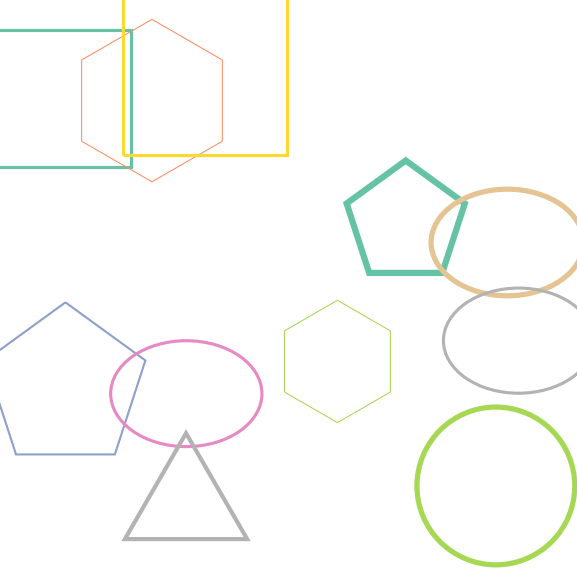[{"shape": "pentagon", "thickness": 3, "radius": 0.54, "center": [0.703, 0.614]}, {"shape": "square", "thickness": 1.5, "radius": 0.6, "center": [0.108, 0.829]}, {"shape": "hexagon", "thickness": 0.5, "radius": 0.7, "center": [0.263, 0.825]}, {"shape": "pentagon", "thickness": 1, "radius": 0.73, "center": [0.113, 0.33]}, {"shape": "oval", "thickness": 1.5, "radius": 0.65, "center": [0.323, 0.317]}, {"shape": "circle", "thickness": 2.5, "radius": 0.68, "center": [0.859, 0.158]}, {"shape": "hexagon", "thickness": 0.5, "radius": 0.53, "center": [0.584, 0.373]}, {"shape": "square", "thickness": 1.5, "radius": 0.71, "center": [0.356, 0.873]}, {"shape": "oval", "thickness": 2.5, "radius": 0.66, "center": [0.878, 0.579]}, {"shape": "oval", "thickness": 1.5, "radius": 0.65, "center": [0.898, 0.409]}, {"shape": "triangle", "thickness": 2, "radius": 0.61, "center": [0.322, 0.127]}]